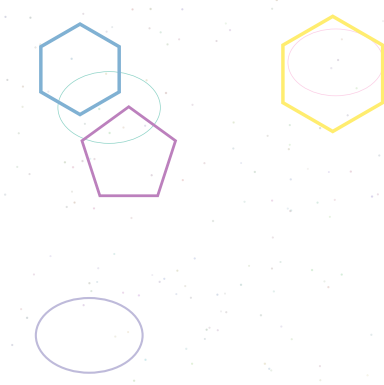[{"shape": "oval", "thickness": 0.5, "radius": 0.67, "center": [0.283, 0.721]}, {"shape": "oval", "thickness": 1.5, "radius": 0.69, "center": [0.232, 0.129]}, {"shape": "hexagon", "thickness": 2.5, "radius": 0.59, "center": [0.208, 0.82]}, {"shape": "oval", "thickness": 0.5, "radius": 0.62, "center": [0.872, 0.838]}, {"shape": "pentagon", "thickness": 2, "radius": 0.64, "center": [0.334, 0.595]}, {"shape": "hexagon", "thickness": 2.5, "radius": 0.75, "center": [0.864, 0.808]}]